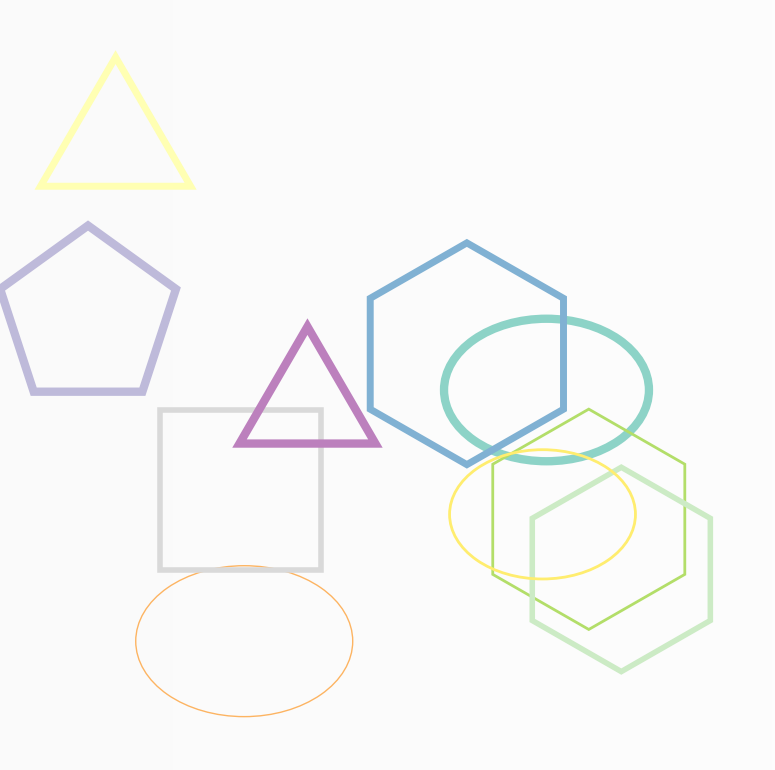[{"shape": "oval", "thickness": 3, "radius": 0.66, "center": [0.705, 0.494]}, {"shape": "triangle", "thickness": 2.5, "radius": 0.56, "center": [0.149, 0.814]}, {"shape": "pentagon", "thickness": 3, "radius": 0.6, "center": [0.114, 0.588]}, {"shape": "hexagon", "thickness": 2.5, "radius": 0.72, "center": [0.602, 0.541]}, {"shape": "oval", "thickness": 0.5, "radius": 0.7, "center": [0.315, 0.167]}, {"shape": "hexagon", "thickness": 1, "radius": 0.72, "center": [0.76, 0.326]}, {"shape": "square", "thickness": 2, "radius": 0.52, "center": [0.31, 0.363]}, {"shape": "triangle", "thickness": 3, "radius": 0.51, "center": [0.397, 0.475]}, {"shape": "hexagon", "thickness": 2, "radius": 0.66, "center": [0.802, 0.26]}, {"shape": "oval", "thickness": 1, "radius": 0.6, "center": [0.7, 0.332]}]